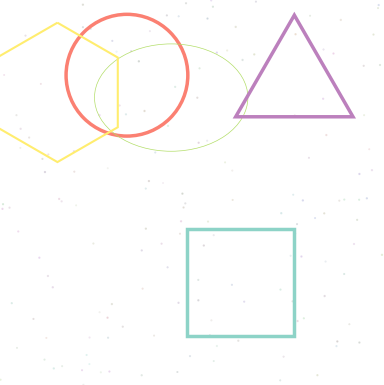[{"shape": "square", "thickness": 2.5, "radius": 0.69, "center": [0.624, 0.266]}, {"shape": "circle", "thickness": 2.5, "radius": 0.79, "center": [0.33, 0.805]}, {"shape": "oval", "thickness": 0.5, "radius": 1.0, "center": [0.445, 0.747]}, {"shape": "triangle", "thickness": 2.5, "radius": 0.88, "center": [0.764, 0.785]}, {"shape": "hexagon", "thickness": 1.5, "radius": 0.91, "center": [0.149, 0.76]}]